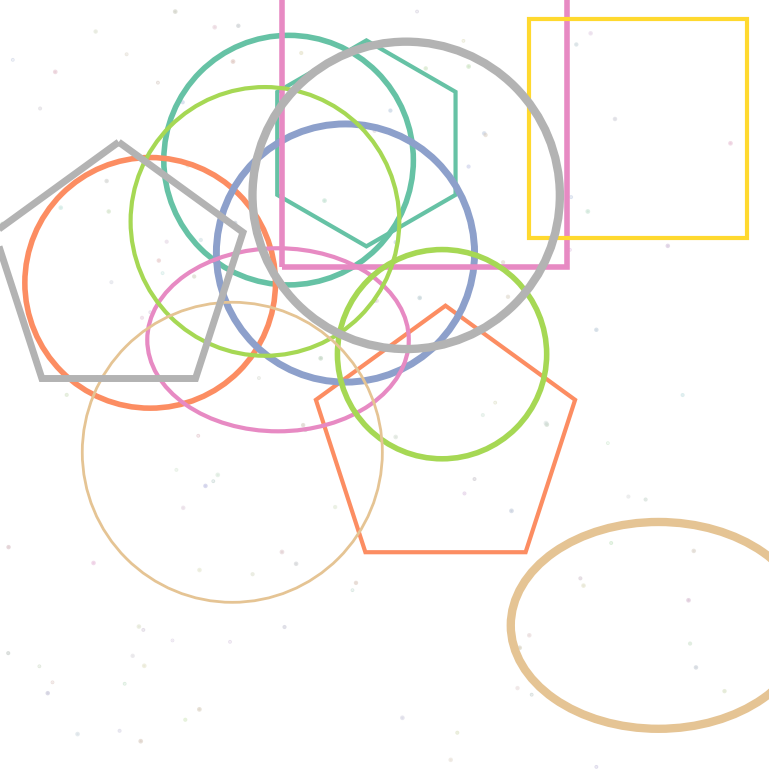[{"shape": "circle", "thickness": 2, "radius": 0.81, "center": [0.375, 0.792]}, {"shape": "hexagon", "thickness": 1.5, "radius": 0.67, "center": [0.476, 0.814]}, {"shape": "pentagon", "thickness": 1.5, "radius": 0.88, "center": [0.579, 0.426]}, {"shape": "circle", "thickness": 2, "radius": 0.81, "center": [0.195, 0.633]}, {"shape": "circle", "thickness": 2.5, "radius": 0.84, "center": [0.449, 0.671]}, {"shape": "oval", "thickness": 1.5, "radius": 0.85, "center": [0.361, 0.559]}, {"shape": "square", "thickness": 2, "radius": 0.93, "center": [0.551, 0.839]}, {"shape": "circle", "thickness": 2, "radius": 0.68, "center": [0.574, 0.54]}, {"shape": "circle", "thickness": 1.5, "radius": 0.87, "center": [0.344, 0.712]}, {"shape": "square", "thickness": 1.5, "radius": 0.71, "center": [0.829, 0.833]}, {"shape": "circle", "thickness": 1, "radius": 0.97, "center": [0.302, 0.413]}, {"shape": "oval", "thickness": 3, "radius": 0.96, "center": [0.855, 0.188]}, {"shape": "circle", "thickness": 3, "radius": 1.0, "center": [0.528, 0.746]}, {"shape": "pentagon", "thickness": 2.5, "radius": 0.85, "center": [0.154, 0.646]}]